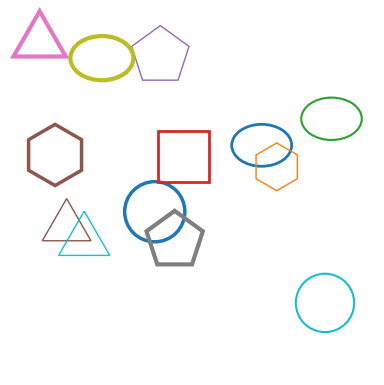[{"shape": "circle", "thickness": 2.5, "radius": 0.39, "center": [0.402, 0.45]}, {"shape": "oval", "thickness": 2, "radius": 0.39, "center": [0.68, 0.623]}, {"shape": "hexagon", "thickness": 1, "radius": 0.31, "center": [0.719, 0.567]}, {"shape": "oval", "thickness": 1.5, "radius": 0.39, "center": [0.861, 0.691]}, {"shape": "square", "thickness": 2, "radius": 0.34, "center": [0.477, 0.593]}, {"shape": "pentagon", "thickness": 1, "radius": 0.39, "center": [0.416, 0.855]}, {"shape": "triangle", "thickness": 1, "radius": 0.36, "center": [0.173, 0.411]}, {"shape": "hexagon", "thickness": 2.5, "radius": 0.4, "center": [0.143, 0.597]}, {"shape": "triangle", "thickness": 3, "radius": 0.39, "center": [0.103, 0.892]}, {"shape": "pentagon", "thickness": 3, "radius": 0.38, "center": [0.454, 0.375]}, {"shape": "oval", "thickness": 3, "radius": 0.41, "center": [0.265, 0.849]}, {"shape": "triangle", "thickness": 1, "radius": 0.38, "center": [0.219, 0.375]}, {"shape": "circle", "thickness": 1.5, "radius": 0.38, "center": [0.844, 0.213]}]